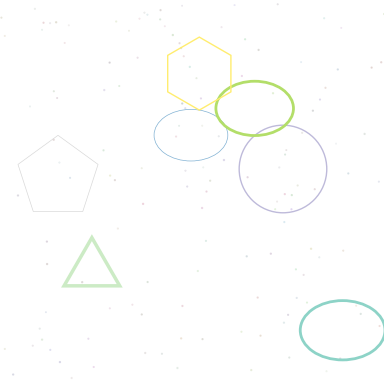[{"shape": "oval", "thickness": 2, "radius": 0.55, "center": [0.89, 0.142]}, {"shape": "circle", "thickness": 1, "radius": 0.57, "center": [0.735, 0.561]}, {"shape": "oval", "thickness": 0.5, "radius": 0.48, "center": [0.496, 0.649]}, {"shape": "oval", "thickness": 2, "radius": 0.5, "center": [0.662, 0.718]}, {"shape": "pentagon", "thickness": 0.5, "radius": 0.55, "center": [0.151, 0.539]}, {"shape": "triangle", "thickness": 2.5, "radius": 0.42, "center": [0.239, 0.299]}, {"shape": "hexagon", "thickness": 1, "radius": 0.47, "center": [0.518, 0.809]}]